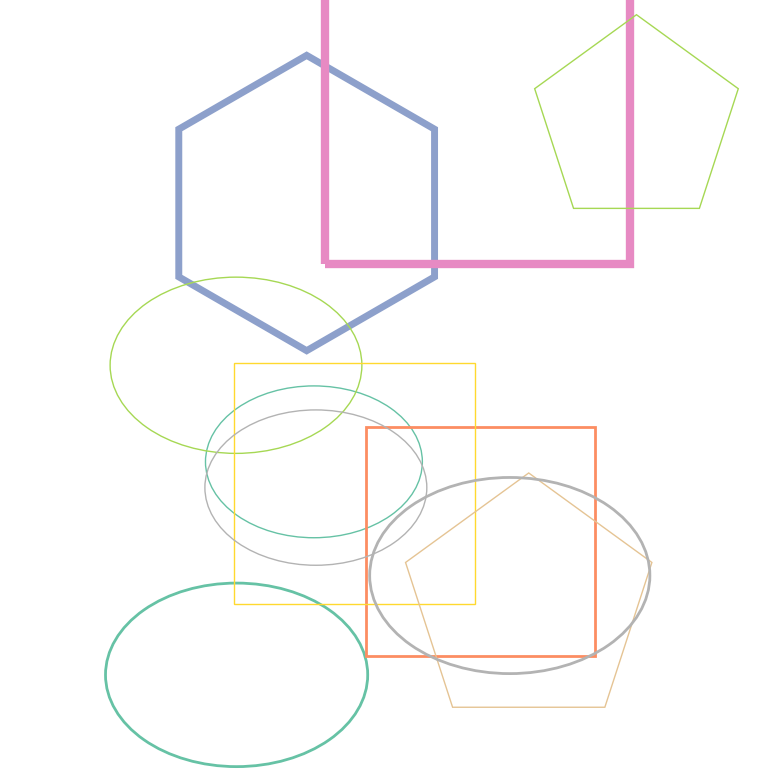[{"shape": "oval", "thickness": 1, "radius": 0.85, "center": [0.307, 0.124]}, {"shape": "oval", "thickness": 0.5, "radius": 0.7, "center": [0.408, 0.4]}, {"shape": "square", "thickness": 1, "radius": 0.74, "center": [0.624, 0.297]}, {"shape": "hexagon", "thickness": 2.5, "radius": 0.96, "center": [0.398, 0.736]}, {"shape": "square", "thickness": 3, "radius": 0.99, "center": [0.62, 0.855]}, {"shape": "pentagon", "thickness": 0.5, "radius": 0.7, "center": [0.827, 0.842]}, {"shape": "oval", "thickness": 0.5, "radius": 0.82, "center": [0.306, 0.526]}, {"shape": "square", "thickness": 0.5, "radius": 0.78, "center": [0.46, 0.372]}, {"shape": "pentagon", "thickness": 0.5, "radius": 0.84, "center": [0.687, 0.218]}, {"shape": "oval", "thickness": 1, "radius": 0.91, "center": [0.662, 0.253]}, {"shape": "oval", "thickness": 0.5, "radius": 0.72, "center": [0.41, 0.367]}]